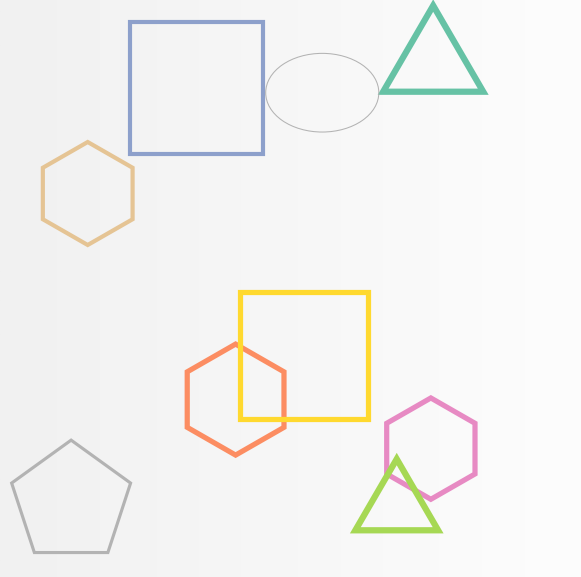[{"shape": "triangle", "thickness": 3, "radius": 0.5, "center": [0.745, 0.89]}, {"shape": "hexagon", "thickness": 2.5, "radius": 0.48, "center": [0.405, 0.307]}, {"shape": "square", "thickness": 2, "radius": 0.57, "center": [0.338, 0.847]}, {"shape": "hexagon", "thickness": 2.5, "radius": 0.44, "center": [0.741, 0.222]}, {"shape": "triangle", "thickness": 3, "radius": 0.41, "center": [0.683, 0.122]}, {"shape": "square", "thickness": 2.5, "radius": 0.55, "center": [0.523, 0.384]}, {"shape": "hexagon", "thickness": 2, "radius": 0.45, "center": [0.151, 0.664]}, {"shape": "oval", "thickness": 0.5, "radius": 0.49, "center": [0.554, 0.839]}, {"shape": "pentagon", "thickness": 1.5, "radius": 0.54, "center": [0.122, 0.129]}]